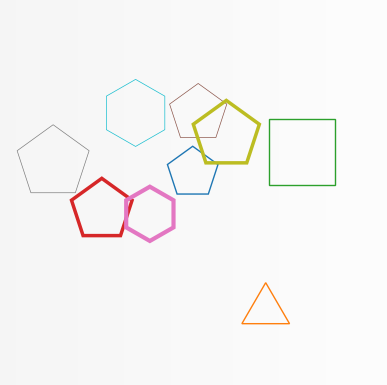[{"shape": "pentagon", "thickness": 1, "radius": 0.34, "center": [0.497, 0.551]}, {"shape": "triangle", "thickness": 1, "radius": 0.35, "center": [0.686, 0.195]}, {"shape": "square", "thickness": 1, "radius": 0.43, "center": [0.78, 0.604]}, {"shape": "pentagon", "thickness": 2.5, "radius": 0.41, "center": [0.263, 0.455]}, {"shape": "pentagon", "thickness": 0.5, "radius": 0.39, "center": [0.511, 0.706]}, {"shape": "hexagon", "thickness": 3, "radius": 0.35, "center": [0.387, 0.445]}, {"shape": "pentagon", "thickness": 0.5, "radius": 0.49, "center": [0.137, 0.578]}, {"shape": "pentagon", "thickness": 2.5, "radius": 0.45, "center": [0.584, 0.65]}, {"shape": "hexagon", "thickness": 0.5, "radius": 0.44, "center": [0.35, 0.707]}]